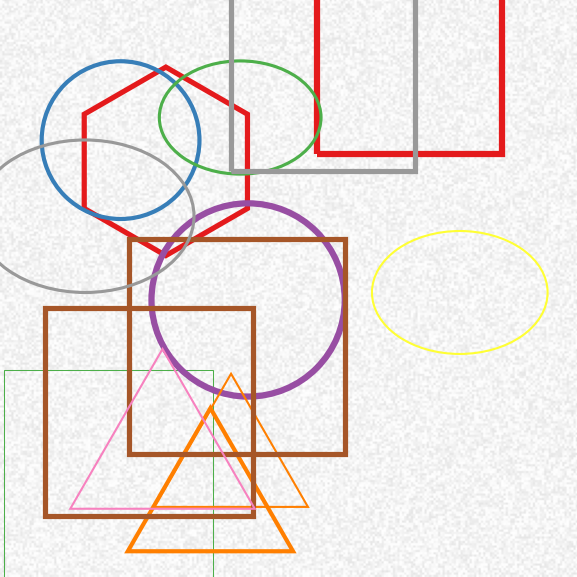[{"shape": "hexagon", "thickness": 2.5, "radius": 0.82, "center": [0.287, 0.72]}, {"shape": "square", "thickness": 3, "radius": 0.8, "center": [0.709, 0.892]}, {"shape": "circle", "thickness": 2, "radius": 0.68, "center": [0.209, 0.756]}, {"shape": "oval", "thickness": 1.5, "radius": 0.7, "center": [0.416, 0.796]}, {"shape": "square", "thickness": 0.5, "radius": 0.9, "center": [0.188, 0.178]}, {"shape": "circle", "thickness": 3, "radius": 0.84, "center": [0.43, 0.48]}, {"shape": "triangle", "thickness": 1, "radius": 0.77, "center": [0.4, 0.198]}, {"shape": "triangle", "thickness": 2, "radius": 0.83, "center": [0.364, 0.127]}, {"shape": "oval", "thickness": 1, "radius": 0.76, "center": [0.796, 0.493]}, {"shape": "square", "thickness": 2.5, "radius": 0.9, "center": [0.258, 0.286]}, {"shape": "square", "thickness": 2.5, "radius": 0.93, "center": [0.41, 0.399]}, {"shape": "triangle", "thickness": 1, "radius": 0.92, "center": [0.281, 0.21]}, {"shape": "oval", "thickness": 1.5, "radius": 0.94, "center": [0.147, 0.625]}, {"shape": "square", "thickness": 2.5, "radius": 0.8, "center": [0.56, 0.862]}]